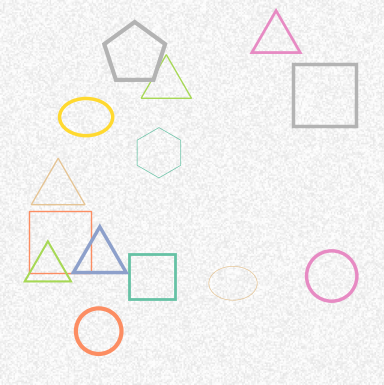[{"shape": "hexagon", "thickness": 0.5, "radius": 0.33, "center": [0.413, 0.603]}, {"shape": "square", "thickness": 2, "radius": 0.3, "center": [0.394, 0.281]}, {"shape": "circle", "thickness": 3, "radius": 0.3, "center": [0.256, 0.14]}, {"shape": "square", "thickness": 1, "radius": 0.4, "center": [0.155, 0.371]}, {"shape": "triangle", "thickness": 2.5, "radius": 0.4, "center": [0.259, 0.332]}, {"shape": "circle", "thickness": 2.5, "radius": 0.33, "center": [0.862, 0.283]}, {"shape": "triangle", "thickness": 2, "radius": 0.36, "center": [0.717, 0.9]}, {"shape": "triangle", "thickness": 1, "radius": 0.38, "center": [0.432, 0.782]}, {"shape": "triangle", "thickness": 1.5, "radius": 0.35, "center": [0.124, 0.304]}, {"shape": "oval", "thickness": 2.5, "radius": 0.34, "center": [0.224, 0.696]}, {"shape": "oval", "thickness": 0.5, "radius": 0.31, "center": [0.605, 0.264]}, {"shape": "triangle", "thickness": 1, "radius": 0.4, "center": [0.151, 0.509]}, {"shape": "pentagon", "thickness": 3, "radius": 0.42, "center": [0.35, 0.86]}, {"shape": "square", "thickness": 2.5, "radius": 0.41, "center": [0.843, 0.754]}]